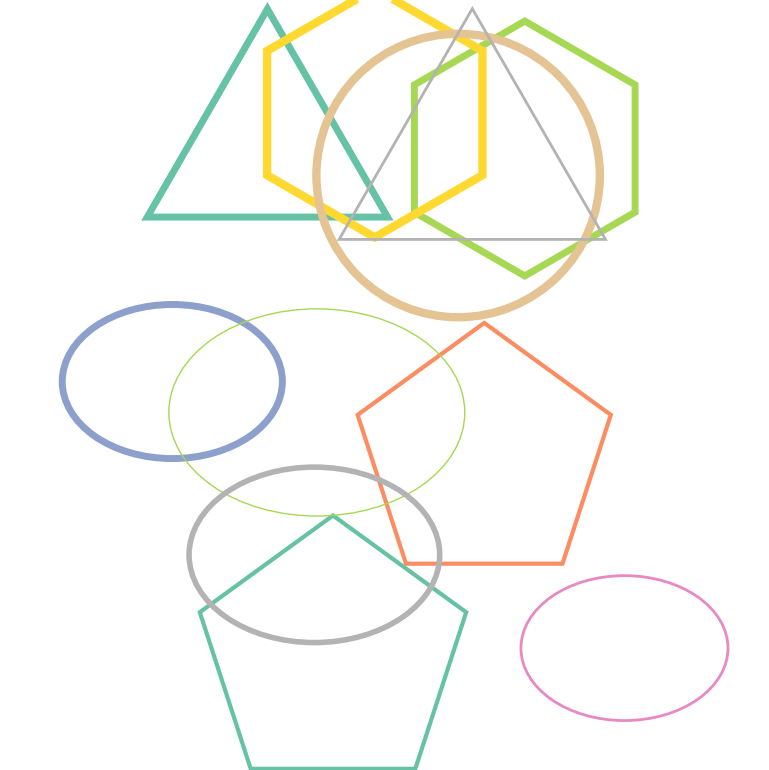[{"shape": "pentagon", "thickness": 1.5, "radius": 0.91, "center": [0.432, 0.149]}, {"shape": "triangle", "thickness": 2.5, "radius": 0.9, "center": [0.347, 0.808]}, {"shape": "pentagon", "thickness": 1.5, "radius": 0.86, "center": [0.629, 0.408]}, {"shape": "oval", "thickness": 2.5, "radius": 0.71, "center": [0.224, 0.505]}, {"shape": "oval", "thickness": 1, "radius": 0.67, "center": [0.811, 0.158]}, {"shape": "hexagon", "thickness": 2.5, "radius": 0.83, "center": [0.681, 0.807]}, {"shape": "oval", "thickness": 0.5, "radius": 0.96, "center": [0.411, 0.464]}, {"shape": "hexagon", "thickness": 3, "radius": 0.81, "center": [0.487, 0.853]}, {"shape": "circle", "thickness": 3, "radius": 0.92, "center": [0.595, 0.772]}, {"shape": "oval", "thickness": 2, "radius": 0.81, "center": [0.408, 0.279]}, {"shape": "triangle", "thickness": 1, "radius": 1.0, "center": [0.613, 0.789]}]